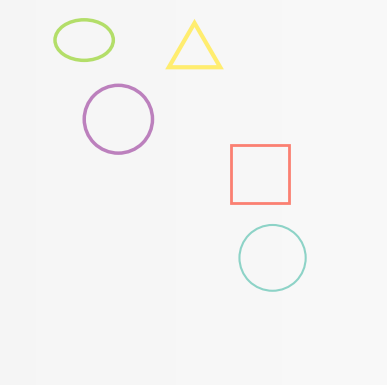[{"shape": "circle", "thickness": 1.5, "radius": 0.43, "center": [0.703, 0.33]}, {"shape": "square", "thickness": 2, "radius": 0.37, "center": [0.671, 0.548]}, {"shape": "oval", "thickness": 2.5, "radius": 0.38, "center": [0.217, 0.896]}, {"shape": "circle", "thickness": 2.5, "radius": 0.44, "center": [0.305, 0.69]}, {"shape": "triangle", "thickness": 3, "radius": 0.38, "center": [0.502, 0.864]}]